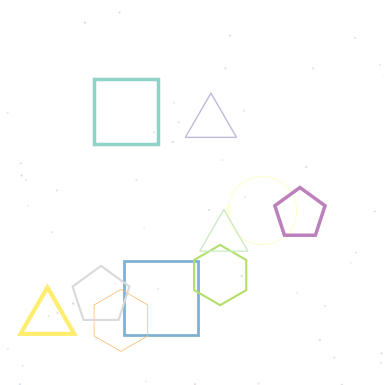[{"shape": "square", "thickness": 2.5, "radius": 0.42, "center": [0.328, 0.711]}, {"shape": "circle", "thickness": 0.5, "radius": 0.44, "center": [0.682, 0.453]}, {"shape": "triangle", "thickness": 1, "radius": 0.38, "center": [0.548, 0.682]}, {"shape": "square", "thickness": 2, "radius": 0.48, "center": [0.419, 0.226]}, {"shape": "hexagon", "thickness": 0.5, "radius": 0.4, "center": [0.314, 0.168]}, {"shape": "hexagon", "thickness": 1.5, "radius": 0.39, "center": [0.572, 0.286]}, {"shape": "pentagon", "thickness": 1.5, "radius": 0.39, "center": [0.262, 0.232]}, {"shape": "pentagon", "thickness": 2.5, "radius": 0.34, "center": [0.779, 0.444]}, {"shape": "triangle", "thickness": 1, "radius": 0.36, "center": [0.581, 0.384]}, {"shape": "triangle", "thickness": 3, "radius": 0.4, "center": [0.123, 0.173]}]